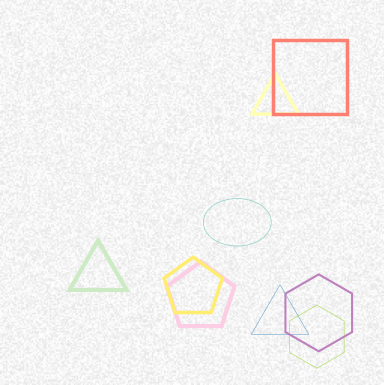[{"shape": "oval", "thickness": 0.5, "radius": 0.44, "center": [0.616, 0.423]}, {"shape": "triangle", "thickness": 2.5, "radius": 0.35, "center": [0.715, 0.739]}, {"shape": "square", "thickness": 2.5, "radius": 0.48, "center": [0.806, 0.799]}, {"shape": "triangle", "thickness": 0.5, "radius": 0.43, "center": [0.727, 0.175]}, {"shape": "hexagon", "thickness": 0.5, "radius": 0.41, "center": [0.823, 0.125]}, {"shape": "pentagon", "thickness": 3, "radius": 0.46, "center": [0.521, 0.228]}, {"shape": "hexagon", "thickness": 1.5, "radius": 0.5, "center": [0.828, 0.187]}, {"shape": "triangle", "thickness": 3, "radius": 0.43, "center": [0.255, 0.289]}, {"shape": "pentagon", "thickness": 2.5, "radius": 0.4, "center": [0.502, 0.253]}]